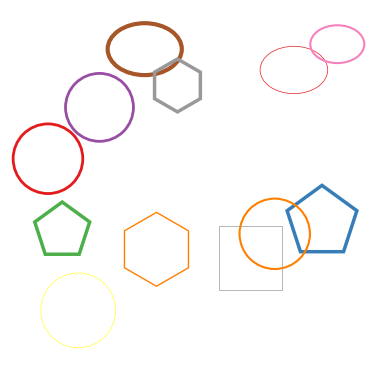[{"shape": "circle", "thickness": 2, "radius": 0.45, "center": [0.125, 0.588]}, {"shape": "oval", "thickness": 0.5, "radius": 0.44, "center": [0.763, 0.818]}, {"shape": "pentagon", "thickness": 2.5, "radius": 0.48, "center": [0.836, 0.423]}, {"shape": "pentagon", "thickness": 2.5, "radius": 0.37, "center": [0.162, 0.4]}, {"shape": "circle", "thickness": 2, "radius": 0.44, "center": [0.258, 0.721]}, {"shape": "circle", "thickness": 1.5, "radius": 0.46, "center": [0.714, 0.393]}, {"shape": "hexagon", "thickness": 1, "radius": 0.48, "center": [0.406, 0.352]}, {"shape": "circle", "thickness": 0.5, "radius": 0.49, "center": [0.203, 0.194]}, {"shape": "oval", "thickness": 3, "radius": 0.48, "center": [0.376, 0.872]}, {"shape": "oval", "thickness": 1.5, "radius": 0.35, "center": [0.876, 0.885]}, {"shape": "hexagon", "thickness": 2.5, "radius": 0.34, "center": [0.461, 0.778]}, {"shape": "square", "thickness": 0.5, "radius": 0.41, "center": [0.65, 0.329]}]